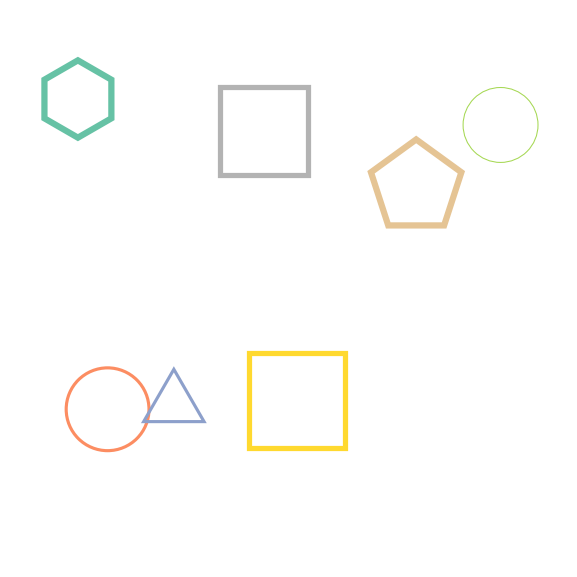[{"shape": "hexagon", "thickness": 3, "radius": 0.33, "center": [0.135, 0.828]}, {"shape": "circle", "thickness": 1.5, "radius": 0.36, "center": [0.186, 0.29]}, {"shape": "triangle", "thickness": 1.5, "radius": 0.3, "center": [0.301, 0.299]}, {"shape": "circle", "thickness": 0.5, "radius": 0.32, "center": [0.867, 0.783]}, {"shape": "square", "thickness": 2.5, "radius": 0.41, "center": [0.514, 0.306]}, {"shape": "pentagon", "thickness": 3, "radius": 0.41, "center": [0.721, 0.675]}, {"shape": "square", "thickness": 2.5, "radius": 0.38, "center": [0.457, 0.772]}]